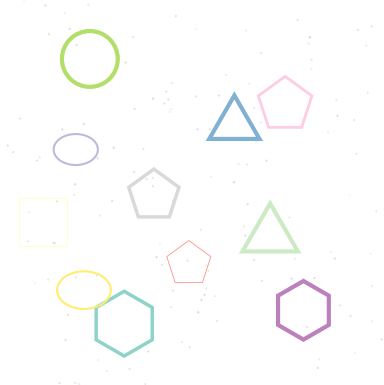[{"shape": "hexagon", "thickness": 2.5, "radius": 0.42, "center": [0.323, 0.159]}, {"shape": "square", "thickness": 0.5, "radius": 0.31, "center": [0.111, 0.424]}, {"shape": "oval", "thickness": 1.5, "radius": 0.29, "center": [0.197, 0.612]}, {"shape": "pentagon", "thickness": 0.5, "radius": 0.3, "center": [0.49, 0.315]}, {"shape": "triangle", "thickness": 3, "radius": 0.38, "center": [0.609, 0.677]}, {"shape": "circle", "thickness": 3, "radius": 0.36, "center": [0.233, 0.847]}, {"shape": "pentagon", "thickness": 2, "radius": 0.37, "center": [0.741, 0.728]}, {"shape": "pentagon", "thickness": 2.5, "radius": 0.34, "center": [0.4, 0.492]}, {"shape": "hexagon", "thickness": 3, "radius": 0.38, "center": [0.788, 0.194]}, {"shape": "triangle", "thickness": 3, "radius": 0.42, "center": [0.702, 0.388]}, {"shape": "oval", "thickness": 1.5, "radius": 0.35, "center": [0.218, 0.246]}]